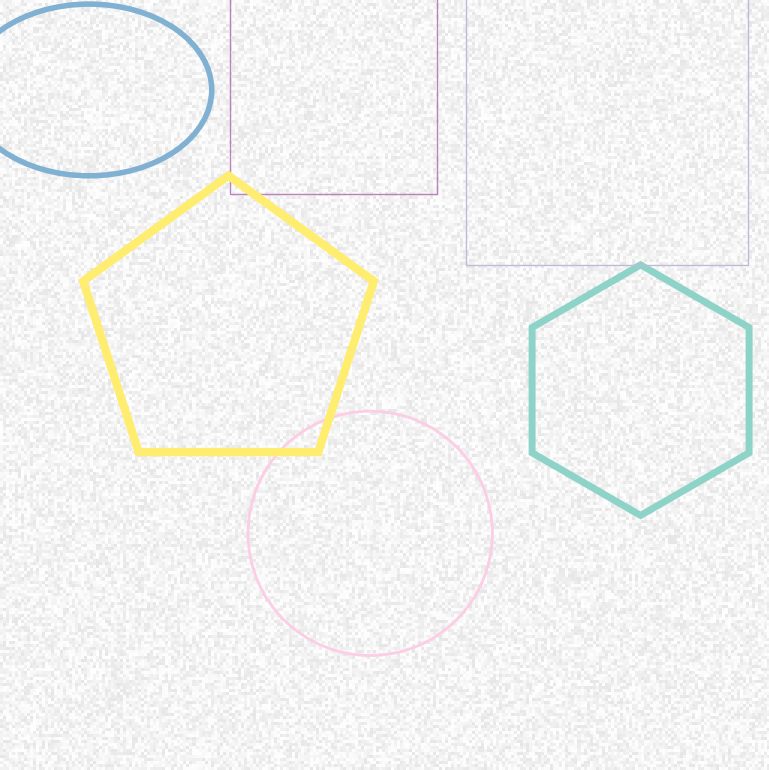[{"shape": "hexagon", "thickness": 2.5, "radius": 0.81, "center": [0.832, 0.493]}, {"shape": "square", "thickness": 0.5, "radius": 0.91, "center": [0.788, 0.839]}, {"shape": "oval", "thickness": 2, "radius": 0.8, "center": [0.116, 0.883]}, {"shape": "circle", "thickness": 1, "radius": 0.79, "center": [0.481, 0.307]}, {"shape": "square", "thickness": 0.5, "radius": 0.67, "center": [0.433, 0.882]}, {"shape": "pentagon", "thickness": 3, "radius": 0.99, "center": [0.297, 0.573]}]